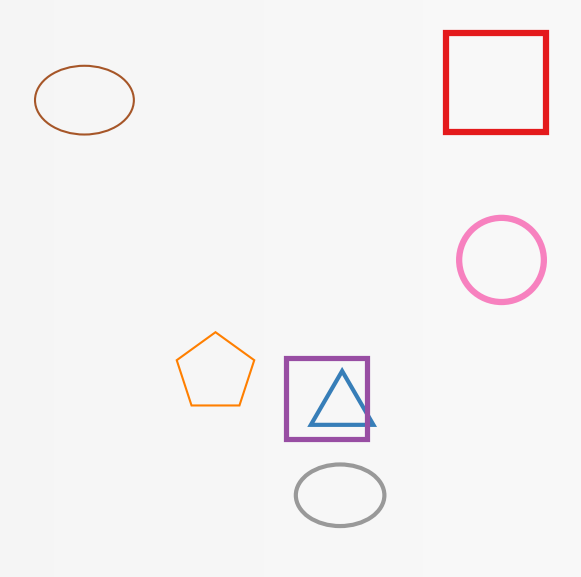[{"shape": "square", "thickness": 3, "radius": 0.43, "center": [0.853, 0.856]}, {"shape": "triangle", "thickness": 2, "radius": 0.31, "center": [0.589, 0.295]}, {"shape": "square", "thickness": 2.5, "radius": 0.35, "center": [0.562, 0.308]}, {"shape": "pentagon", "thickness": 1, "radius": 0.35, "center": [0.371, 0.354]}, {"shape": "oval", "thickness": 1, "radius": 0.43, "center": [0.145, 0.826]}, {"shape": "circle", "thickness": 3, "radius": 0.36, "center": [0.863, 0.549]}, {"shape": "oval", "thickness": 2, "radius": 0.38, "center": [0.585, 0.142]}]